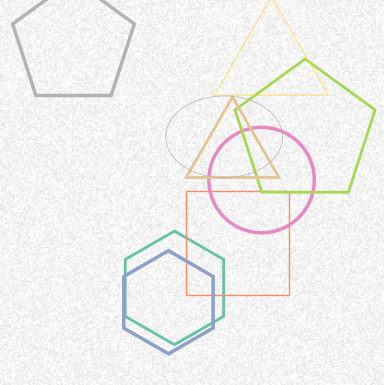[{"shape": "hexagon", "thickness": 2, "radius": 0.74, "center": [0.453, 0.252]}, {"shape": "square", "thickness": 1, "radius": 0.67, "center": [0.617, 0.369]}, {"shape": "hexagon", "thickness": 2.5, "radius": 0.67, "center": [0.438, 0.215]}, {"shape": "circle", "thickness": 2.5, "radius": 0.68, "center": [0.679, 0.532]}, {"shape": "pentagon", "thickness": 2, "radius": 0.96, "center": [0.792, 0.655]}, {"shape": "triangle", "thickness": 0.5, "radius": 0.85, "center": [0.705, 0.838]}, {"shape": "triangle", "thickness": 2, "radius": 0.7, "center": [0.604, 0.609]}, {"shape": "pentagon", "thickness": 2.5, "radius": 0.83, "center": [0.191, 0.886]}, {"shape": "oval", "thickness": 0.5, "radius": 0.76, "center": [0.582, 0.645]}]